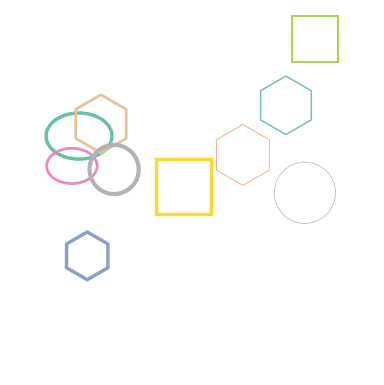[{"shape": "oval", "thickness": 2.5, "radius": 0.43, "center": [0.205, 0.647]}, {"shape": "hexagon", "thickness": 1, "radius": 0.38, "center": [0.743, 0.726]}, {"shape": "hexagon", "thickness": 0.5, "radius": 0.4, "center": [0.631, 0.598]}, {"shape": "hexagon", "thickness": 2.5, "radius": 0.31, "center": [0.227, 0.335]}, {"shape": "oval", "thickness": 2, "radius": 0.33, "center": [0.187, 0.569]}, {"shape": "square", "thickness": 1.5, "radius": 0.3, "center": [0.817, 0.898]}, {"shape": "square", "thickness": 2.5, "radius": 0.36, "center": [0.477, 0.516]}, {"shape": "hexagon", "thickness": 2, "radius": 0.38, "center": [0.262, 0.678]}, {"shape": "circle", "thickness": 3, "radius": 0.32, "center": [0.296, 0.56]}, {"shape": "circle", "thickness": 0.5, "radius": 0.4, "center": [0.792, 0.499]}]